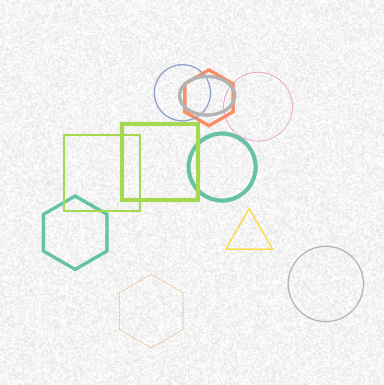[{"shape": "circle", "thickness": 3, "radius": 0.44, "center": [0.577, 0.566]}, {"shape": "hexagon", "thickness": 2.5, "radius": 0.48, "center": [0.195, 0.396]}, {"shape": "hexagon", "thickness": 2.5, "radius": 0.36, "center": [0.543, 0.746]}, {"shape": "circle", "thickness": 1, "radius": 0.36, "center": [0.474, 0.759]}, {"shape": "circle", "thickness": 0.5, "radius": 0.45, "center": [0.67, 0.723]}, {"shape": "square", "thickness": 1.5, "radius": 0.49, "center": [0.265, 0.551]}, {"shape": "square", "thickness": 3, "radius": 0.49, "center": [0.416, 0.579]}, {"shape": "triangle", "thickness": 1, "radius": 0.35, "center": [0.647, 0.388]}, {"shape": "hexagon", "thickness": 0.5, "radius": 0.48, "center": [0.393, 0.192]}, {"shape": "oval", "thickness": 2.5, "radius": 0.36, "center": [0.538, 0.751]}, {"shape": "circle", "thickness": 1, "radius": 0.49, "center": [0.846, 0.262]}]